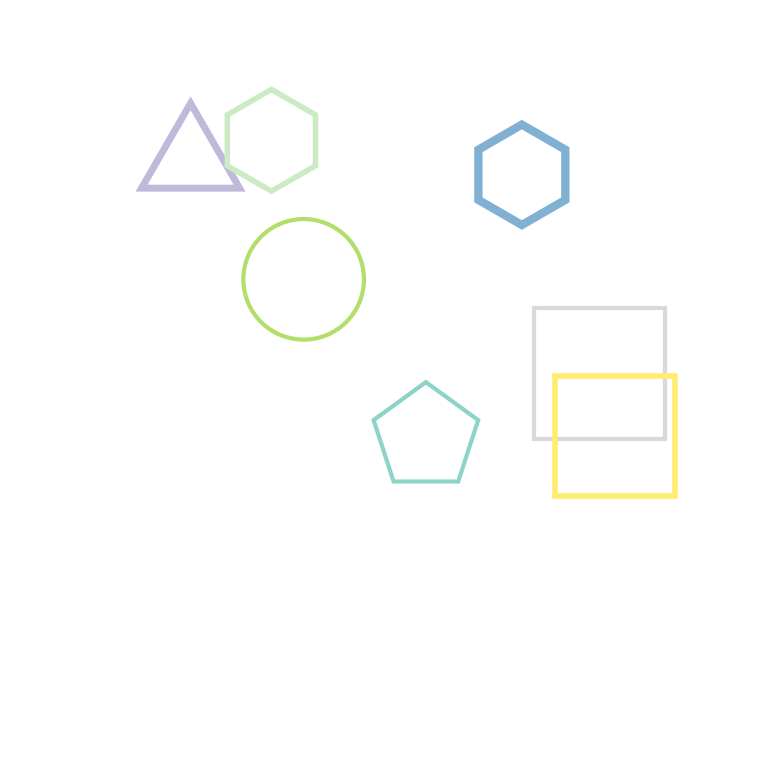[{"shape": "pentagon", "thickness": 1.5, "radius": 0.36, "center": [0.553, 0.432]}, {"shape": "triangle", "thickness": 2.5, "radius": 0.37, "center": [0.247, 0.792]}, {"shape": "hexagon", "thickness": 3, "radius": 0.33, "center": [0.678, 0.773]}, {"shape": "circle", "thickness": 1.5, "radius": 0.39, "center": [0.394, 0.637]}, {"shape": "square", "thickness": 1.5, "radius": 0.43, "center": [0.779, 0.515]}, {"shape": "hexagon", "thickness": 2, "radius": 0.33, "center": [0.352, 0.818]}, {"shape": "square", "thickness": 2, "radius": 0.39, "center": [0.798, 0.434]}]